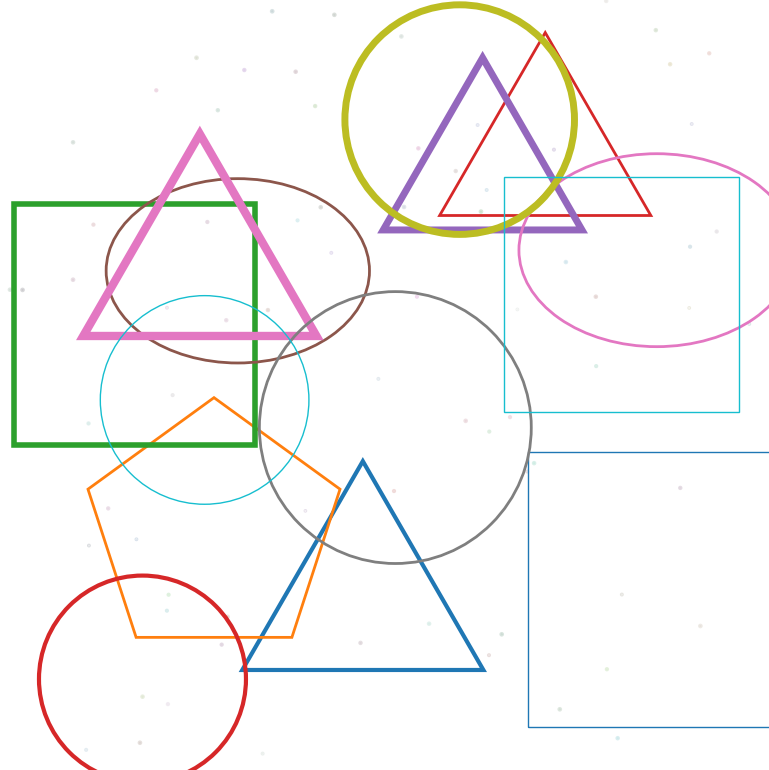[{"shape": "square", "thickness": 0.5, "radius": 0.89, "center": [0.864, 0.234]}, {"shape": "triangle", "thickness": 1.5, "radius": 0.9, "center": [0.471, 0.22]}, {"shape": "pentagon", "thickness": 1, "radius": 0.86, "center": [0.278, 0.311]}, {"shape": "square", "thickness": 2, "radius": 0.78, "center": [0.174, 0.579]}, {"shape": "circle", "thickness": 1.5, "radius": 0.67, "center": [0.185, 0.118]}, {"shape": "triangle", "thickness": 1, "radius": 0.79, "center": [0.708, 0.799]}, {"shape": "triangle", "thickness": 2.5, "radius": 0.75, "center": [0.627, 0.776]}, {"shape": "oval", "thickness": 1, "radius": 0.86, "center": [0.309, 0.648]}, {"shape": "triangle", "thickness": 3, "radius": 0.87, "center": [0.26, 0.651]}, {"shape": "oval", "thickness": 1, "radius": 0.89, "center": [0.853, 0.675]}, {"shape": "circle", "thickness": 1, "radius": 0.88, "center": [0.513, 0.445]}, {"shape": "circle", "thickness": 2.5, "radius": 0.75, "center": [0.597, 0.845]}, {"shape": "square", "thickness": 0.5, "radius": 0.76, "center": [0.807, 0.617]}, {"shape": "circle", "thickness": 0.5, "radius": 0.68, "center": [0.266, 0.481]}]